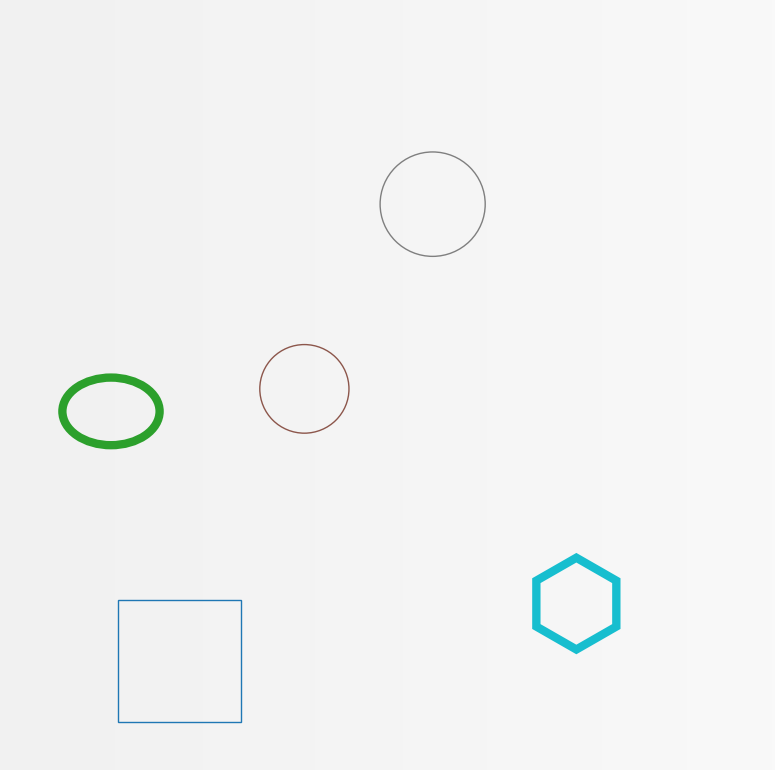[{"shape": "square", "thickness": 0.5, "radius": 0.4, "center": [0.231, 0.142]}, {"shape": "oval", "thickness": 3, "radius": 0.31, "center": [0.143, 0.466]}, {"shape": "circle", "thickness": 0.5, "radius": 0.29, "center": [0.393, 0.495]}, {"shape": "circle", "thickness": 0.5, "radius": 0.34, "center": [0.558, 0.735]}, {"shape": "hexagon", "thickness": 3, "radius": 0.3, "center": [0.744, 0.216]}]